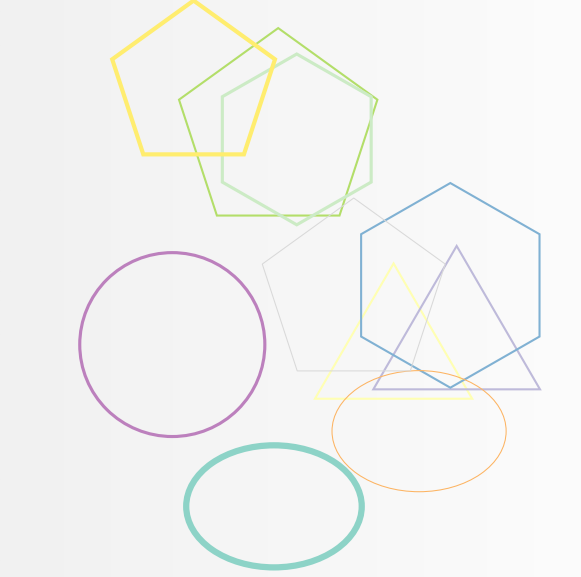[{"shape": "oval", "thickness": 3, "radius": 0.75, "center": [0.471, 0.122]}, {"shape": "triangle", "thickness": 1, "radius": 0.78, "center": [0.677, 0.387]}, {"shape": "triangle", "thickness": 1, "radius": 0.83, "center": [0.786, 0.408]}, {"shape": "hexagon", "thickness": 1, "radius": 0.89, "center": [0.775, 0.505]}, {"shape": "oval", "thickness": 0.5, "radius": 0.75, "center": [0.721, 0.253]}, {"shape": "pentagon", "thickness": 1, "radius": 0.9, "center": [0.479, 0.771]}, {"shape": "pentagon", "thickness": 0.5, "radius": 0.83, "center": [0.609, 0.491]}, {"shape": "circle", "thickness": 1.5, "radius": 0.8, "center": [0.296, 0.402]}, {"shape": "hexagon", "thickness": 1.5, "radius": 0.74, "center": [0.511, 0.758]}, {"shape": "pentagon", "thickness": 2, "radius": 0.74, "center": [0.333, 0.851]}]